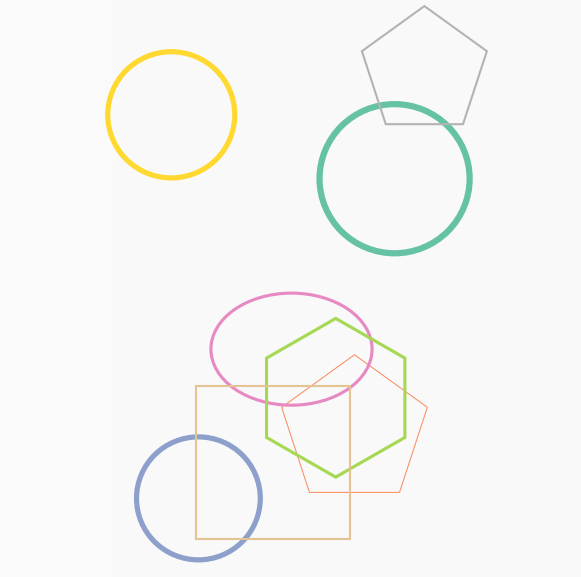[{"shape": "circle", "thickness": 3, "radius": 0.65, "center": [0.679, 0.69]}, {"shape": "pentagon", "thickness": 0.5, "radius": 0.66, "center": [0.61, 0.253]}, {"shape": "circle", "thickness": 2.5, "radius": 0.53, "center": [0.341, 0.136]}, {"shape": "oval", "thickness": 1.5, "radius": 0.69, "center": [0.501, 0.395]}, {"shape": "hexagon", "thickness": 1.5, "radius": 0.69, "center": [0.578, 0.31]}, {"shape": "circle", "thickness": 2.5, "radius": 0.55, "center": [0.295, 0.8]}, {"shape": "square", "thickness": 1, "radius": 0.66, "center": [0.47, 0.198]}, {"shape": "pentagon", "thickness": 1, "radius": 0.57, "center": [0.73, 0.876]}]